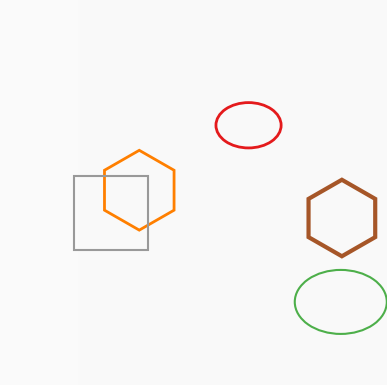[{"shape": "oval", "thickness": 2, "radius": 0.42, "center": [0.641, 0.675]}, {"shape": "oval", "thickness": 1.5, "radius": 0.59, "center": [0.879, 0.216]}, {"shape": "hexagon", "thickness": 2, "radius": 0.52, "center": [0.359, 0.506]}, {"shape": "hexagon", "thickness": 3, "radius": 0.5, "center": [0.882, 0.434]}, {"shape": "square", "thickness": 1.5, "radius": 0.47, "center": [0.287, 0.447]}]